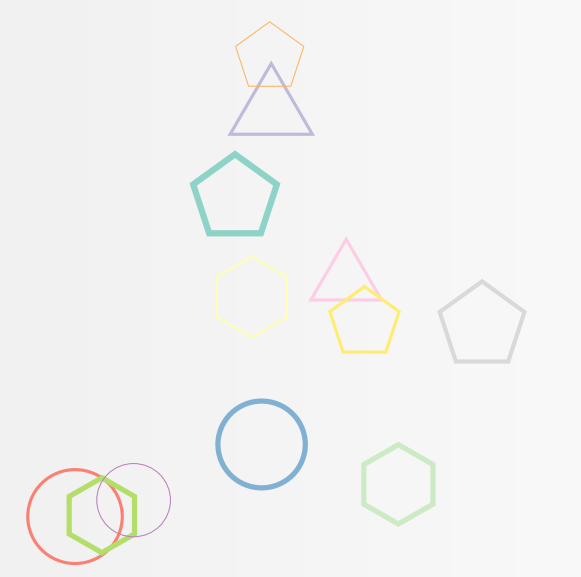[{"shape": "pentagon", "thickness": 3, "radius": 0.38, "center": [0.404, 0.656]}, {"shape": "hexagon", "thickness": 1, "radius": 0.35, "center": [0.433, 0.485]}, {"shape": "triangle", "thickness": 1.5, "radius": 0.41, "center": [0.467, 0.807]}, {"shape": "circle", "thickness": 1.5, "radius": 0.41, "center": [0.129, 0.105]}, {"shape": "circle", "thickness": 2.5, "radius": 0.38, "center": [0.45, 0.23]}, {"shape": "pentagon", "thickness": 0.5, "radius": 0.31, "center": [0.464, 0.9]}, {"shape": "hexagon", "thickness": 2.5, "radius": 0.32, "center": [0.175, 0.107]}, {"shape": "triangle", "thickness": 1.5, "radius": 0.35, "center": [0.596, 0.515]}, {"shape": "pentagon", "thickness": 2, "radius": 0.38, "center": [0.829, 0.435]}, {"shape": "circle", "thickness": 0.5, "radius": 0.32, "center": [0.23, 0.133]}, {"shape": "hexagon", "thickness": 2.5, "radius": 0.34, "center": [0.685, 0.16]}, {"shape": "pentagon", "thickness": 1.5, "radius": 0.31, "center": [0.627, 0.44]}]